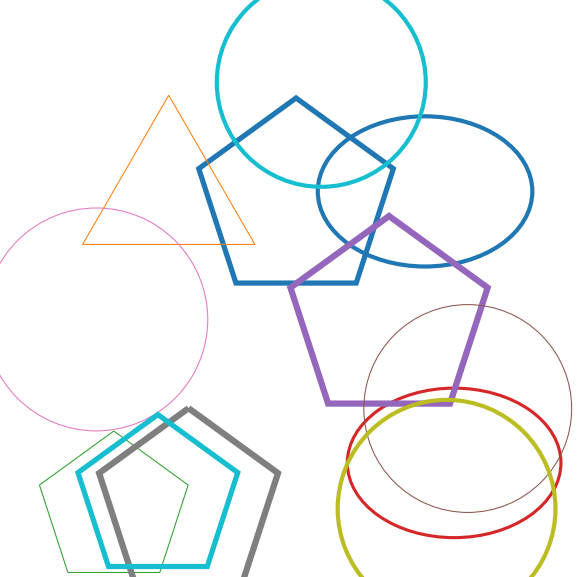[{"shape": "oval", "thickness": 2, "radius": 0.93, "center": [0.736, 0.668]}, {"shape": "pentagon", "thickness": 2.5, "radius": 0.89, "center": [0.513, 0.652]}, {"shape": "triangle", "thickness": 0.5, "radius": 0.86, "center": [0.292, 0.662]}, {"shape": "pentagon", "thickness": 0.5, "radius": 0.68, "center": [0.197, 0.117]}, {"shape": "oval", "thickness": 1.5, "radius": 0.92, "center": [0.786, 0.198]}, {"shape": "pentagon", "thickness": 3, "radius": 0.9, "center": [0.674, 0.446]}, {"shape": "circle", "thickness": 0.5, "radius": 0.9, "center": [0.81, 0.292]}, {"shape": "circle", "thickness": 0.5, "radius": 0.96, "center": [0.167, 0.446]}, {"shape": "pentagon", "thickness": 3, "radius": 0.81, "center": [0.327, 0.129]}, {"shape": "circle", "thickness": 2, "radius": 0.94, "center": [0.773, 0.118]}, {"shape": "pentagon", "thickness": 2.5, "radius": 0.73, "center": [0.273, 0.136]}, {"shape": "circle", "thickness": 2, "radius": 0.9, "center": [0.556, 0.857]}]